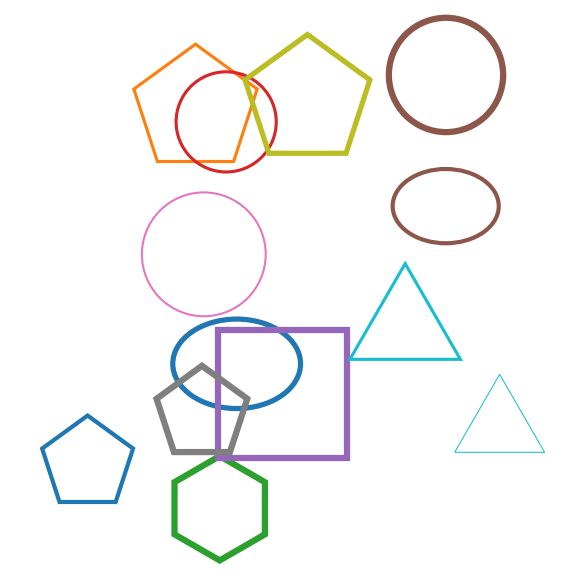[{"shape": "oval", "thickness": 2.5, "radius": 0.55, "center": [0.41, 0.369]}, {"shape": "pentagon", "thickness": 2, "radius": 0.41, "center": [0.152, 0.197]}, {"shape": "pentagon", "thickness": 1.5, "radius": 0.56, "center": [0.339, 0.81]}, {"shape": "hexagon", "thickness": 3, "radius": 0.45, "center": [0.38, 0.119]}, {"shape": "circle", "thickness": 1.5, "radius": 0.43, "center": [0.392, 0.788]}, {"shape": "square", "thickness": 3, "radius": 0.56, "center": [0.489, 0.317]}, {"shape": "circle", "thickness": 3, "radius": 0.49, "center": [0.772, 0.869]}, {"shape": "oval", "thickness": 2, "radius": 0.46, "center": [0.772, 0.642]}, {"shape": "circle", "thickness": 1, "radius": 0.54, "center": [0.353, 0.559]}, {"shape": "pentagon", "thickness": 3, "radius": 0.41, "center": [0.35, 0.283]}, {"shape": "pentagon", "thickness": 2.5, "radius": 0.57, "center": [0.532, 0.826]}, {"shape": "triangle", "thickness": 1.5, "radius": 0.55, "center": [0.702, 0.432]}, {"shape": "triangle", "thickness": 0.5, "radius": 0.45, "center": [0.865, 0.261]}]